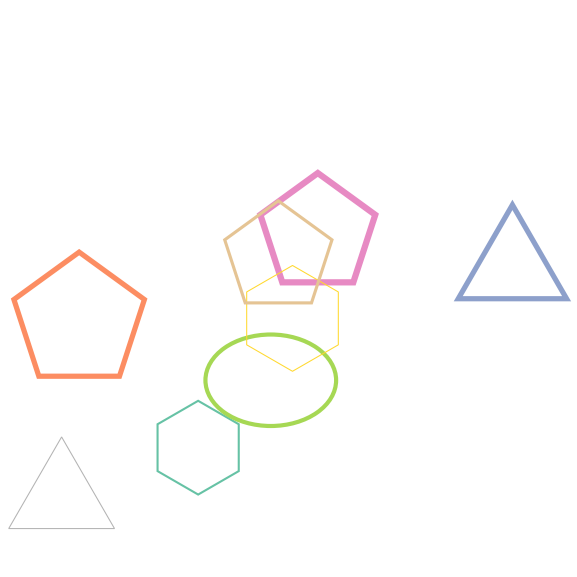[{"shape": "hexagon", "thickness": 1, "radius": 0.41, "center": [0.343, 0.224]}, {"shape": "pentagon", "thickness": 2.5, "radius": 0.59, "center": [0.137, 0.444]}, {"shape": "triangle", "thickness": 2.5, "radius": 0.54, "center": [0.887, 0.536]}, {"shape": "pentagon", "thickness": 3, "radius": 0.52, "center": [0.55, 0.595]}, {"shape": "oval", "thickness": 2, "radius": 0.57, "center": [0.469, 0.341]}, {"shape": "hexagon", "thickness": 0.5, "radius": 0.46, "center": [0.507, 0.448]}, {"shape": "pentagon", "thickness": 1.5, "radius": 0.49, "center": [0.482, 0.554]}, {"shape": "triangle", "thickness": 0.5, "radius": 0.53, "center": [0.107, 0.137]}]